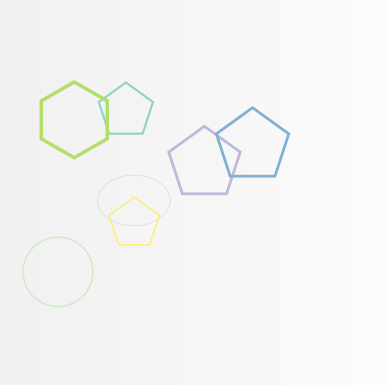[{"shape": "pentagon", "thickness": 1.5, "radius": 0.37, "center": [0.325, 0.712]}, {"shape": "pentagon", "thickness": 2, "radius": 0.48, "center": [0.528, 0.575]}, {"shape": "pentagon", "thickness": 2, "radius": 0.49, "center": [0.652, 0.622]}, {"shape": "hexagon", "thickness": 2.5, "radius": 0.49, "center": [0.192, 0.689]}, {"shape": "oval", "thickness": 0.5, "radius": 0.47, "center": [0.346, 0.479]}, {"shape": "circle", "thickness": 1, "radius": 0.45, "center": [0.15, 0.294]}, {"shape": "pentagon", "thickness": 1, "radius": 0.34, "center": [0.346, 0.419]}]